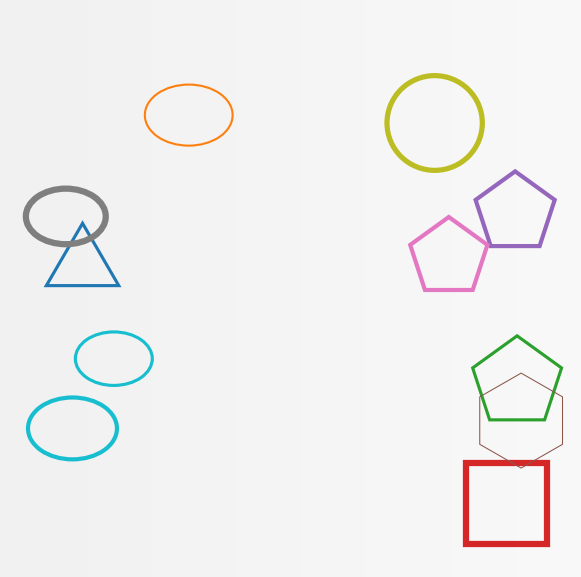[{"shape": "triangle", "thickness": 1.5, "radius": 0.36, "center": [0.142, 0.541]}, {"shape": "oval", "thickness": 1, "radius": 0.38, "center": [0.325, 0.8]}, {"shape": "pentagon", "thickness": 1.5, "radius": 0.4, "center": [0.89, 0.337]}, {"shape": "square", "thickness": 3, "radius": 0.35, "center": [0.871, 0.127]}, {"shape": "pentagon", "thickness": 2, "radius": 0.36, "center": [0.886, 0.631]}, {"shape": "hexagon", "thickness": 0.5, "radius": 0.41, "center": [0.897, 0.271]}, {"shape": "pentagon", "thickness": 2, "radius": 0.35, "center": [0.772, 0.554]}, {"shape": "oval", "thickness": 3, "radius": 0.34, "center": [0.113, 0.624]}, {"shape": "circle", "thickness": 2.5, "radius": 0.41, "center": [0.748, 0.786]}, {"shape": "oval", "thickness": 1.5, "radius": 0.33, "center": [0.196, 0.378]}, {"shape": "oval", "thickness": 2, "radius": 0.38, "center": [0.125, 0.257]}]